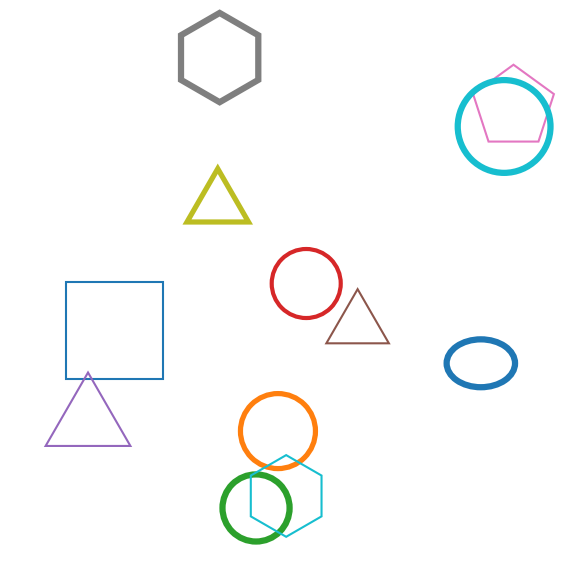[{"shape": "oval", "thickness": 3, "radius": 0.3, "center": [0.833, 0.37]}, {"shape": "square", "thickness": 1, "radius": 0.42, "center": [0.198, 0.427]}, {"shape": "circle", "thickness": 2.5, "radius": 0.32, "center": [0.481, 0.253]}, {"shape": "circle", "thickness": 3, "radius": 0.29, "center": [0.443, 0.12]}, {"shape": "circle", "thickness": 2, "radius": 0.3, "center": [0.53, 0.508]}, {"shape": "triangle", "thickness": 1, "radius": 0.42, "center": [0.152, 0.269]}, {"shape": "triangle", "thickness": 1, "radius": 0.31, "center": [0.619, 0.436]}, {"shape": "pentagon", "thickness": 1, "radius": 0.37, "center": [0.889, 0.813]}, {"shape": "hexagon", "thickness": 3, "radius": 0.39, "center": [0.38, 0.899]}, {"shape": "triangle", "thickness": 2.5, "radius": 0.31, "center": [0.377, 0.645]}, {"shape": "circle", "thickness": 3, "radius": 0.4, "center": [0.873, 0.78]}, {"shape": "hexagon", "thickness": 1, "radius": 0.35, "center": [0.496, 0.14]}]